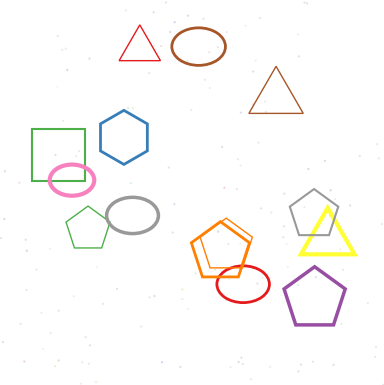[{"shape": "triangle", "thickness": 1, "radius": 0.31, "center": [0.363, 0.873]}, {"shape": "oval", "thickness": 2, "radius": 0.34, "center": [0.632, 0.262]}, {"shape": "hexagon", "thickness": 2, "radius": 0.35, "center": [0.322, 0.643]}, {"shape": "pentagon", "thickness": 1, "radius": 0.3, "center": [0.229, 0.405]}, {"shape": "square", "thickness": 1.5, "radius": 0.34, "center": [0.152, 0.597]}, {"shape": "pentagon", "thickness": 2.5, "radius": 0.42, "center": [0.817, 0.224]}, {"shape": "pentagon", "thickness": 1, "radius": 0.36, "center": [0.588, 0.362]}, {"shape": "pentagon", "thickness": 2, "radius": 0.4, "center": [0.573, 0.345]}, {"shape": "triangle", "thickness": 3, "radius": 0.4, "center": [0.851, 0.38]}, {"shape": "oval", "thickness": 2, "radius": 0.35, "center": [0.516, 0.879]}, {"shape": "triangle", "thickness": 1, "radius": 0.41, "center": [0.717, 0.746]}, {"shape": "oval", "thickness": 3, "radius": 0.29, "center": [0.187, 0.532]}, {"shape": "oval", "thickness": 2.5, "radius": 0.34, "center": [0.344, 0.44]}, {"shape": "pentagon", "thickness": 1.5, "radius": 0.33, "center": [0.816, 0.443]}]